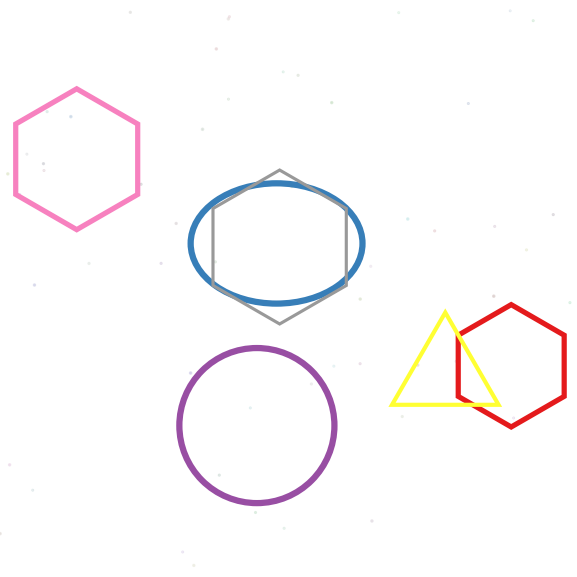[{"shape": "hexagon", "thickness": 2.5, "radius": 0.53, "center": [0.885, 0.366]}, {"shape": "oval", "thickness": 3, "radius": 0.74, "center": [0.479, 0.578]}, {"shape": "circle", "thickness": 3, "radius": 0.67, "center": [0.445, 0.262]}, {"shape": "triangle", "thickness": 2, "radius": 0.53, "center": [0.771, 0.351]}, {"shape": "hexagon", "thickness": 2.5, "radius": 0.61, "center": [0.133, 0.723]}, {"shape": "hexagon", "thickness": 1.5, "radius": 0.67, "center": [0.484, 0.571]}]